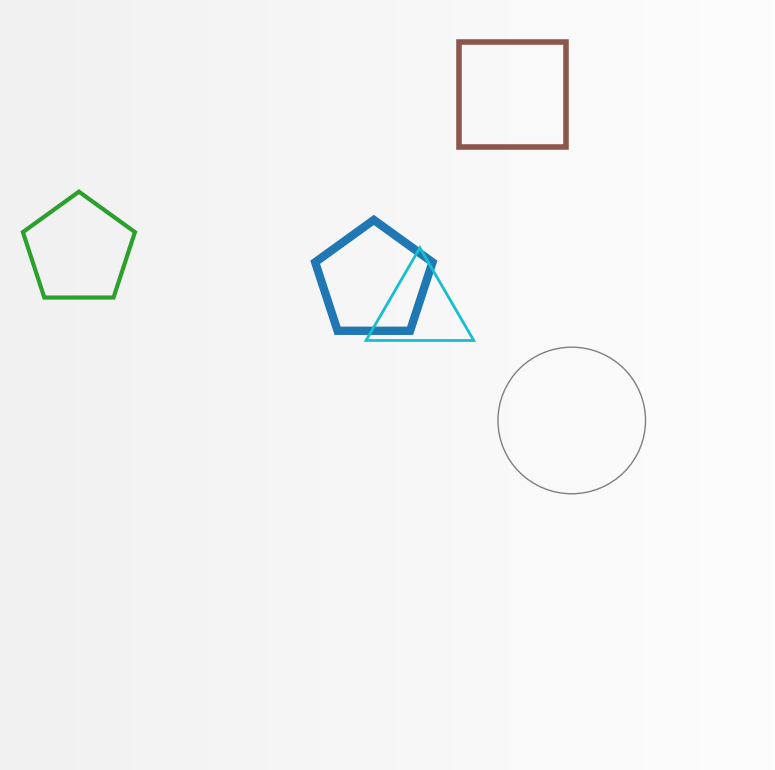[{"shape": "pentagon", "thickness": 3, "radius": 0.4, "center": [0.482, 0.635]}, {"shape": "pentagon", "thickness": 1.5, "radius": 0.38, "center": [0.102, 0.675]}, {"shape": "square", "thickness": 2, "radius": 0.34, "center": [0.661, 0.877]}, {"shape": "circle", "thickness": 0.5, "radius": 0.48, "center": [0.738, 0.454]}, {"shape": "triangle", "thickness": 1, "radius": 0.4, "center": [0.542, 0.598]}]